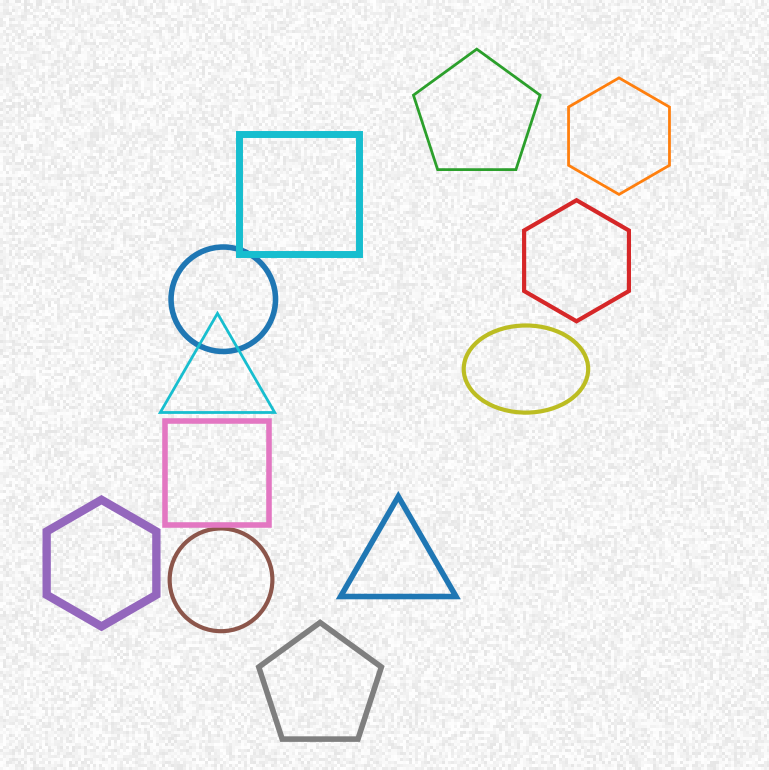[{"shape": "triangle", "thickness": 2, "radius": 0.43, "center": [0.517, 0.269]}, {"shape": "circle", "thickness": 2, "radius": 0.34, "center": [0.29, 0.611]}, {"shape": "hexagon", "thickness": 1, "radius": 0.38, "center": [0.804, 0.823]}, {"shape": "pentagon", "thickness": 1, "radius": 0.43, "center": [0.619, 0.85]}, {"shape": "hexagon", "thickness": 1.5, "radius": 0.39, "center": [0.749, 0.661]}, {"shape": "hexagon", "thickness": 3, "radius": 0.41, "center": [0.132, 0.269]}, {"shape": "circle", "thickness": 1.5, "radius": 0.33, "center": [0.287, 0.247]}, {"shape": "square", "thickness": 2, "radius": 0.34, "center": [0.282, 0.386]}, {"shape": "pentagon", "thickness": 2, "radius": 0.42, "center": [0.416, 0.108]}, {"shape": "oval", "thickness": 1.5, "radius": 0.4, "center": [0.683, 0.521]}, {"shape": "triangle", "thickness": 1, "radius": 0.43, "center": [0.282, 0.507]}, {"shape": "square", "thickness": 2.5, "radius": 0.39, "center": [0.388, 0.748]}]